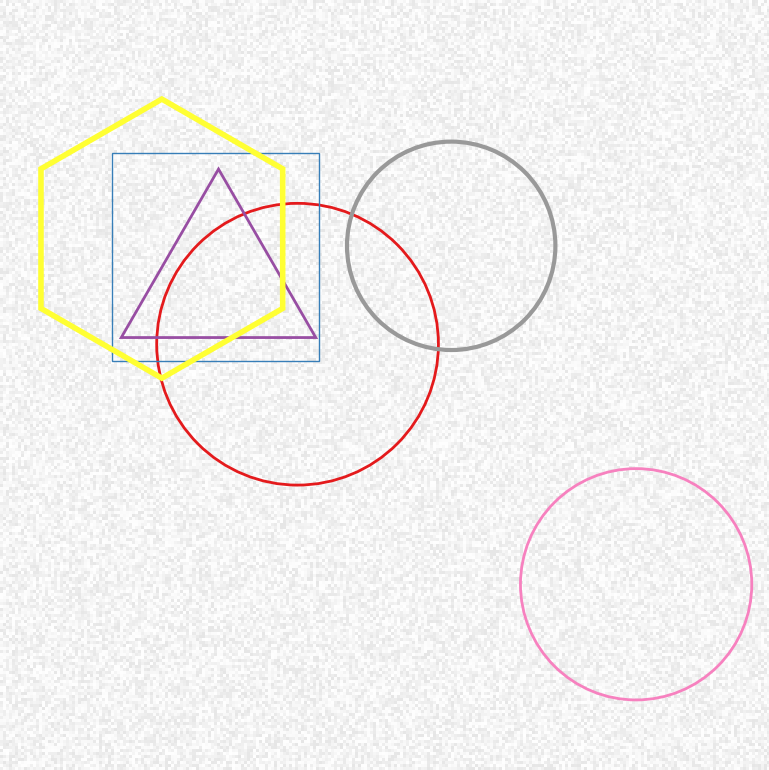[{"shape": "circle", "thickness": 1, "radius": 0.91, "center": [0.386, 0.553]}, {"shape": "square", "thickness": 0.5, "radius": 0.67, "center": [0.28, 0.666]}, {"shape": "triangle", "thickness": 1, "radius": 0.73, "center": [0.284, 0.635]}, {"shape": "hexagon", "thickness": 2, "radius": 0.91, "center": [0.21, 0.69]}, {"shape": "circle", "thickness": 1, "radius": 0.75, "center": [0.826, 0.241]}, {"shape": "circle", "thickness": 1.5, "radius": 0.68, "center": [0.586, 0.681]}]